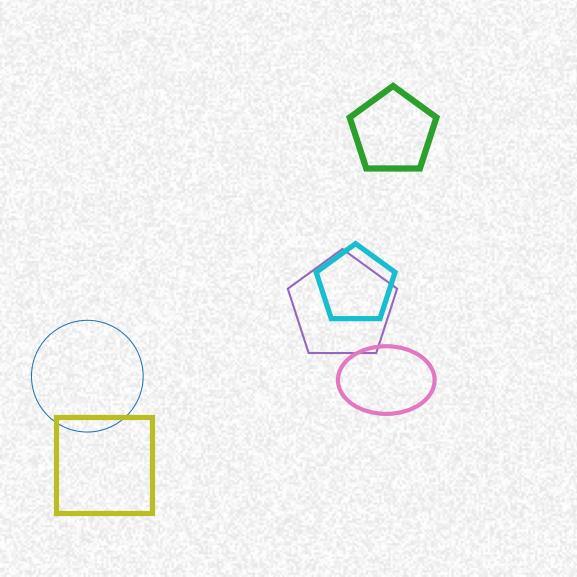[{"shape": "circle", "thickness": 0.5, "radius": 0.48, "center": [0.151, 0.348]}, {"shape": "pentagon", "thickness": 3, "radius": 0.39, "center": [0.681, 0.771]}, {"shape": "pentagon", "thickness": 1, "radius": 0.5, "center": [0.593, 0.468]}, {"shape": "oval", "thickness": 2, "radius": 0.42, "center": [0.669, 0.341]}, {"shape": "square", "thickness": 2.5, "radius": 0.42, "center": [0.18, 0.194]}, {"shape": "pentagon", "thickness": 2.5, "radius": 0.36, "center": [0.616, 0.505]}]